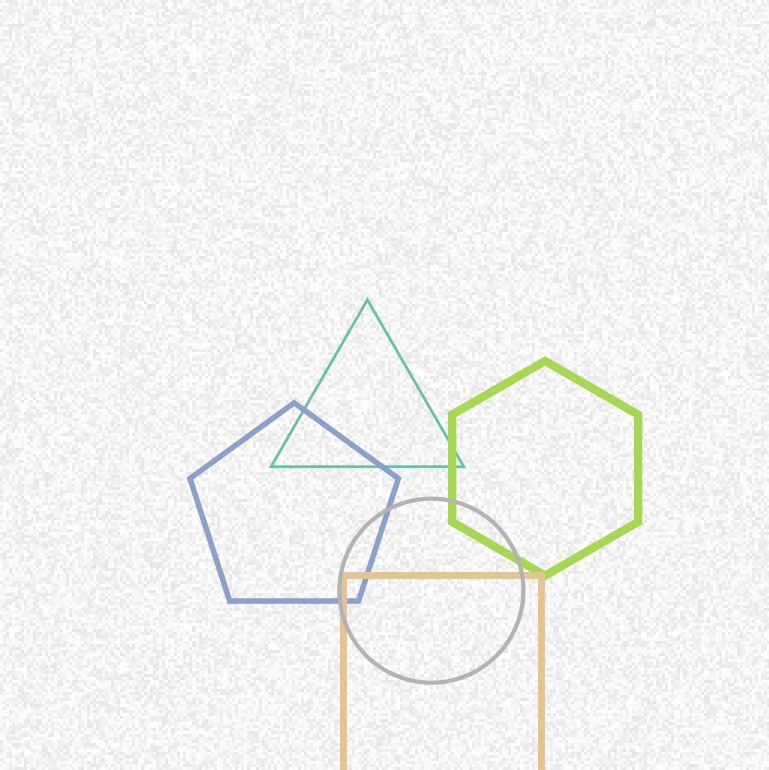[{"shape": "triangle", "thickness": 1, "radius": 0.72, "center": [0.477, 0.466]}, {"shape": "pentagon", "thickness": 2, "radius": 0.71, "center": [0.382, 0.335]}, {"shape": "hexagon", "thickness": 3, "radius": 0.7, "center": [0.708, 0.392]}, {"shape": "square", "thickness": 2.5, "radius": 0.64, "center": [0.574, 0.125]}, {"shape": "circle", "thickness": 1.5, "radius": 0.6, "center": [0.56, 0.233]}]